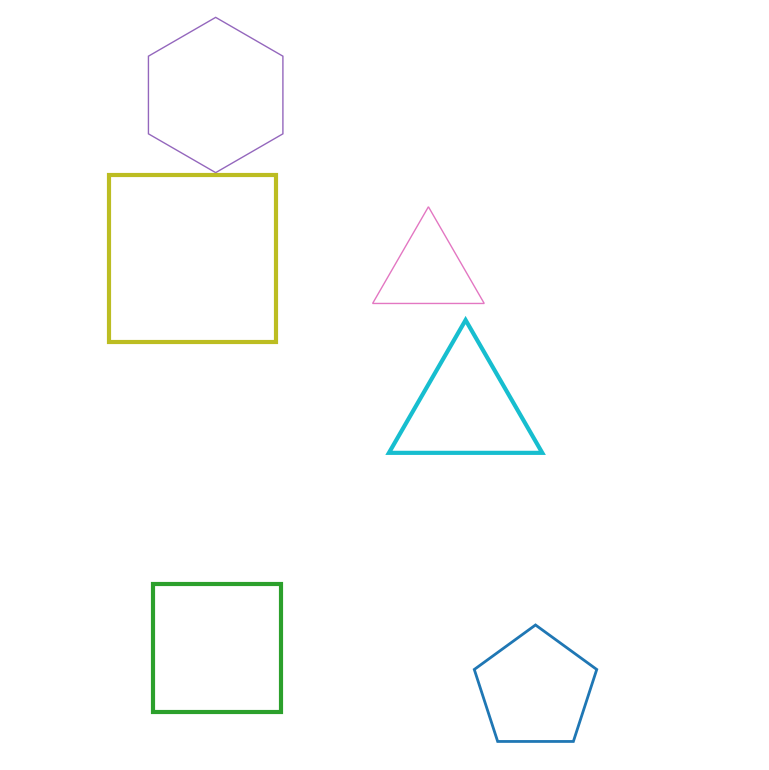[{"shape": "pentagon", "thickness": 1, "radius": 0.42, "center": [0.695, 0.105]}, {"shape": "square", "thickness": 1.5, "radius": 0.42, "center": [0.282, 0.159]}, {"shape": "hexagon", "thickness": 0.5, "radius": 0.5, "center": [0.28, 0.877]}, {"shape": "triangle", "thickness": 0.5, "radius": 0.42, "center": [0.556, 0.648]}, {"shape": "square", "thickness": 1.5, "radius": 0.54, "center": [0.251, 0.664]}, {"shape": "triangle", "thickness": 1.5, "radius": 0.57, "center": [0.605, 0.469]}]